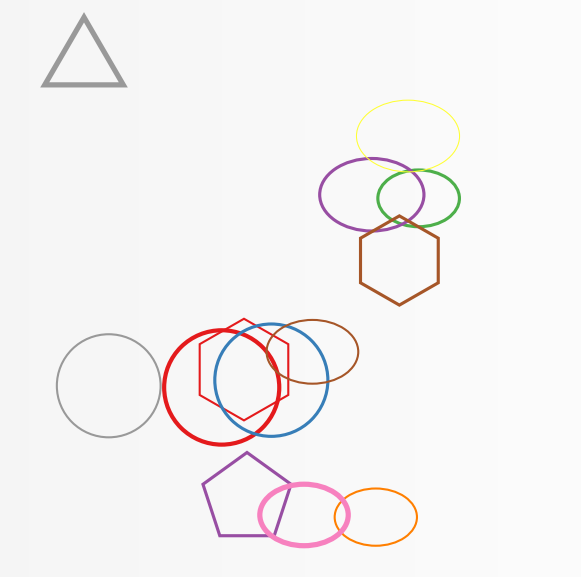[{"shape": "circle", "thickness": 2, "radius": 0.5, "center": [0.381, 0.328]}, {"shape": "hexagon", "thickness": 1, "radius": 0.44, "center": [0.42, 0.359]}, {"shape": "circle", "thickness": 1.5, "radius": 0.49, "center": [0.467, 0.341]}, {"shape": "oval", "thickness": 1.5, "radius": 0.35, "center": [0.72, 0.656]}, {"shape": "pentagon", "thickness": 1.5, "radius": 0.4, "center": [0.425, 0.136]}, {"shape": "oval", "thickness": 1.5, "radius": 0.45, "center": [0.64, 0.662]}, {"shape": "oval", "thickness": 1, "radius": 0.35, "center": [0.647, 0.104]}, {"shape": "oval", "thickness": 0.5, "radius": 0.44, "center": [0.702, 0.764]}, {"shape": "hexagon", "thickness": 1.5, "radius": 0.39, "center": [0.687, 0.548]}, {"shape": "oval", "thickness": 1, "radius": 0.39, "center": [0.538, 0.39]}, {"shape": "oval", "thickness": 2.5, "radius": 0.38, "center": [0.523, 0.107]}, {"shape": "triangle", "thickness": 2.5, "radius": 0.39, "center": [0.145, 0.891]}, {"shape": "circle", "thickness": 1, "radius": 0.45, "center": [0.187, 0.331]}]